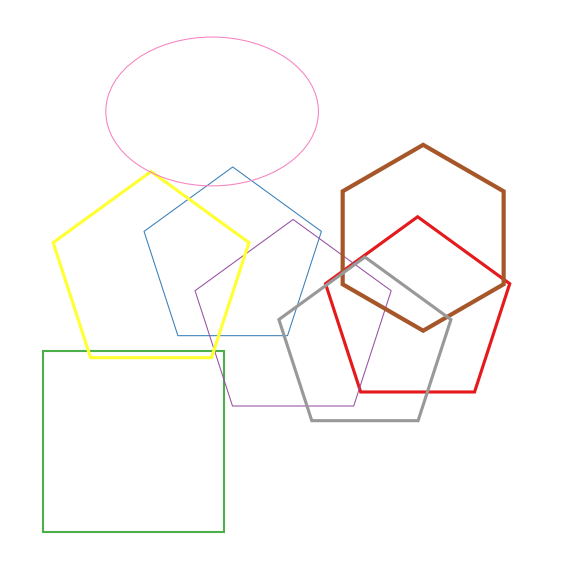[{"shape": "pentagon", "thickness": 1.5, "radius": 0.84, "center": [0.723, 0.456]}, {"shape": "pentagon", "thickness": 0.5, "radius": 0.81, "center": [0.403, 0.549]}, {"shape": "square", "thickness": 1, "radius": 0.78, "center": [0.232, 0.235]}, {"shape": "pentagon", "thickness": 0.5, "radius": 0.89, "center": [0.508, 0.441]}, {"shape": "pentagon", "thickness": 1.5, "radius": 0.89, "center": [0.262, 0.524]}, {"shape": "hexagon", "thickness": 2, "radius": 0.8, "center": [0.733, 0.587]}, {"shape": "oval", "thickness": 0.5, "radius": 0.92, "center": [0.367, 0.806]}, {"shape": "pentagon", "thickness": 1.5, "radius": 0.78, "center": [0.632, 0.397]}]